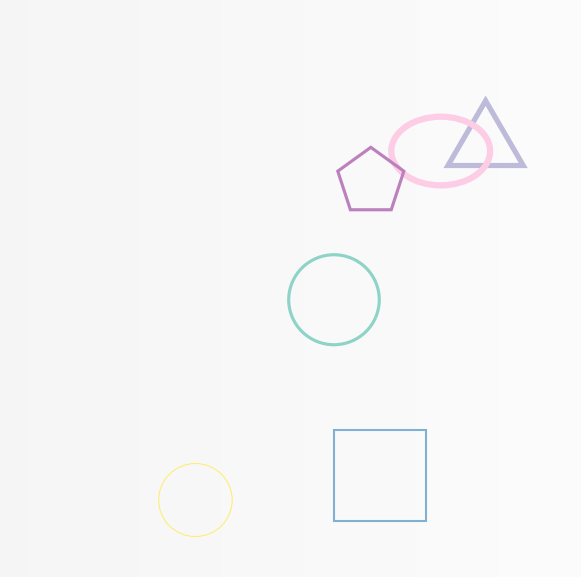[{"shape": "circle", "thickness": 1.5, "radius": 0.39, "center": [0.575, 0.48]}, {"shape": "triangle", "thickness": 2.5, "radius": 0.37, "center": [0.835, 0.75]}, {"shape": "square", "thickness": 1, "radius": 0.4, "center": [0.654, 0.176]}, {"shape": "oval", "thickness": 3, "radius": 0.42, "center": [0.758, 0.738]}, {"shape": "pentagon", "thickness": 1.5, "radius": 0.3, "center": [0.638, 0.684]}, {"shape": "circle", "thickness": 0.5, "radius": 0.32, "center": [0.336, 0.133]}]